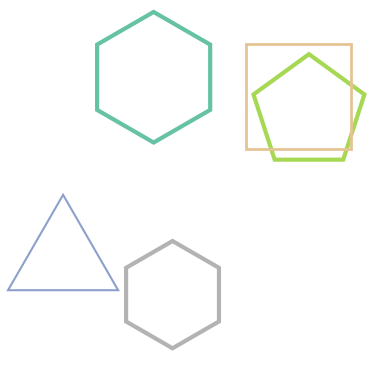[{"shape": "hexagon", "thickness": 3, "radius": 0.85, "center": [0.399, 0.799]}, {"shape": "triangle", "thickness": 1.5, "radius": 0.83, "center": [0.164, 0.329]}, {"shape": "pentagon", "thickness": 3, "radius": 0.76, "center": [0.802, 0.708]}, {"shape": "square", "thickness": 2, "radius": 0.68, "center": [0.775, 0.75]}, {"shape": "hexagon", "thickness": 3, "radius": 0.7, "center": [0.448, 0.235]}]